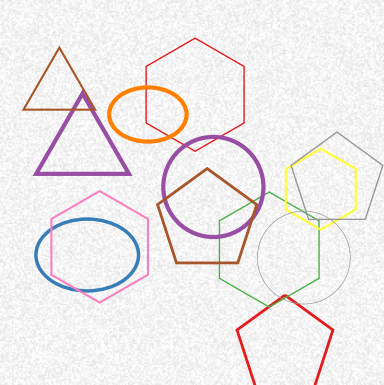[{"shape": "hexagon", "thickness": 1, "radius": 0.73, "center": [0.507, 0.754]}, {"shape": "pentagon", "thickness": 2, "radius": 0.65, "center": [0.74, 0.102]}, {"shape": "oval", "thickness": 2.5, "radius": 0.67, "center": [0.227, 0.338]}, {"shape": "hexagon", "thickness": 1, "radius": 0.75, "center": [0.699, 0.352]}, {"shape": "circle", "thickness": 3, "radius": 0.65, "center": [0.554, 0.514]}, {"shape": "triangle", "thickness": 3, "radius": 0.7, "center": [0.214, 0.618]}, {"shape": "oval", "thickness": 3, "radius": 0.5, "center": [0.384, 0.703]}, {"shape": "hexagon", "thickness": 1.5, "radius": 0.53, "center": [0.833, 0.509]}, {"shape": "triangle", "thickness": 1.5, "radius": 0.54, "center": [0.154, 0.769]}, {"shape": "pentagon", "thickness": 2, "radius": 0.68, "center": [0.538, 0.427]}, {"shape": "hexagon", "thickness": 1.5, "radius": 0.72, "center": [0.259, 0.359]}, {"shape": "circle", "thickness": 0.5, "radius": 0.6, "center": [0.789, 0.331]}, {"shape": "pentagon", "thickness": 1, "radius": 0.63, "center": [0.875, 0.532]}]